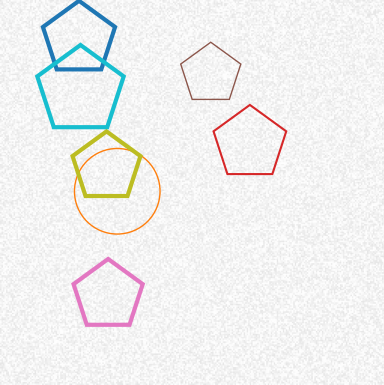[{"shape": "pentagon", "thickness": 3, "radius": 0.49, "center": [0.205, 0.899]}, {"shape": "circle", "thickness": 1, "radius": 0.56, "center": [0.305, 0.503]}, {"shape": "pentagon", "thickness": 1.5, "radius": 0.5, "center": [0.649, 0.628]}, {"shape": "pentagon", "thickness": 1, "radius": 0.41, "center": [0.547, 0.808]}, {"shape": "pentagon", "thickness": 3, "radius": 0.47, "center": [0.281, 0.233]}, {"shape": "pentagon", "thickness": 3, "radius": 0.46, "center": [0.277, 0.566]}, {"shape": "pentagon", "thickness": 3, "radius": 0.59, "center": [0.209, 0.765]}]